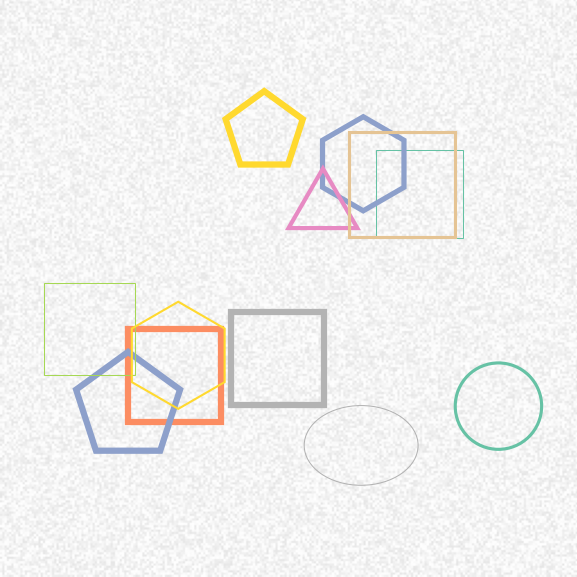[{"shape": "square", "thickness": 0.5, "radius": 0.38, "center": [0.726, 0.663]}, {"shape": "circle", "thickness": 1.5, "radius": 0.37, "center": [0.863, 0.296]}, {"shape": "square", "thickness": 3, "radius": 0.4, "center": [0.302, 0.349]}, {"shape": "hexagon", "thickness": 2.5, "radius": 0.41, "center": [0.629, 0.716]}, {"shape": "pentagon", "thickness": 3, "radius": 0.47, "center": [0.222, 0.295]}, {"shape": "triangle", "thickness": 2, "radius": 0.34, "center": [0.559, 0.639]}, {"shape": "square", "thickness": 0.5, "radius": 0.4, "center": [0.155, 0.429]}, {"shape": "pentagon", "thickness": 3, "radius": 0.35, "center": [0.457, 0.771]}, {"shape": "hexagon", "thickness": 1, "radius": 0.46, "center": [0.309, 0.384]}, {"shape": "square", "thickness": 1.5, "radius": 0.46, "center": [0.696, 0.68]}, {"shape": "oval", "thickness": 0.5, "radius": 0.49, "center": [0.625, 0.228]}, {"shape": "square", "thickness": 3, "radius": 0.4, "center": [0.481, 0.378]}]